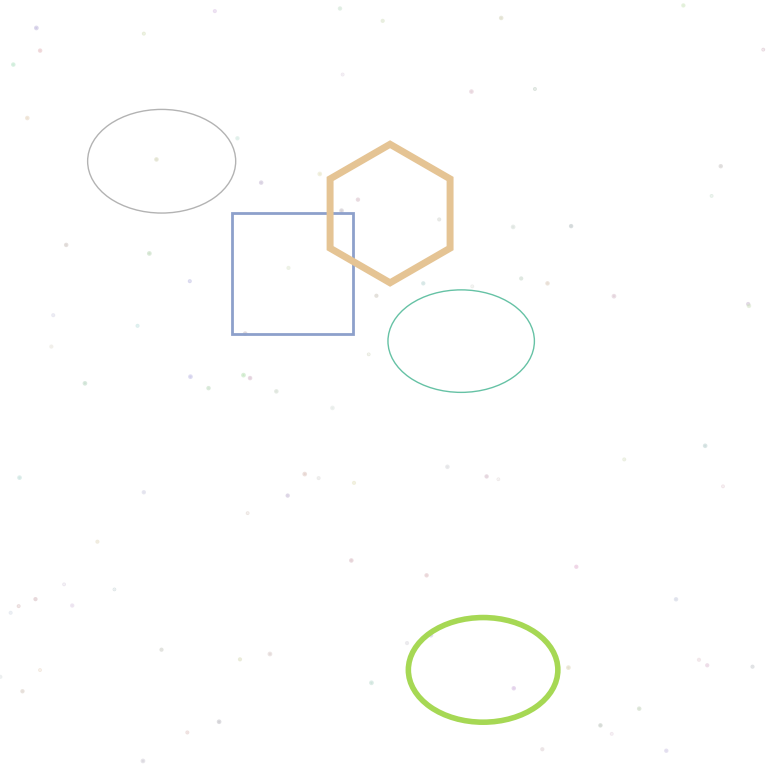[{"shape": "oval", "thickness": 0.5, "radius": 0.48, "center": [0.599, 0.557]}, {"shape": "square", "thickness": 1, "radius": 0.39, "center": [0.38, 0.645]}, {"shape": "oval", "thickness": 2, "radius": 0.49, "center": [0.627, 0.13]}, {"shape": "hexagon", "thickness": 2.5, "radius": 0.45, "center": [0.507, 0.723]}, {"shape": "oval", "thickness": 0.5, "radius": 0.48, "center": [0.21, 0.791]}]